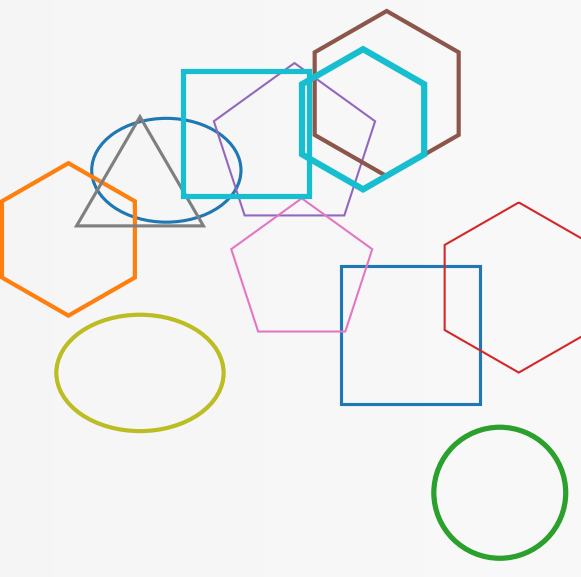[{"shape": "square", "thickness": 1.5, "radius": 0.6, "center": [0.706, 0.419]}, {"shape": "oval", "thickness": 1.5, "radius": 0.64, "center": [0.286, 0.704]}, {"shape": "hexagon", "thickness": 2, "radius": 0.66, "center": [0.118, 0.585]}, {"shape": "circle", "thickness": 2.5, "radius": 0.57, "center": [0.86, 0.146]}, {"shape": "hexagon", "thickness": 1, "radius": 0.74, "center": [0.893, 0.501]}, {"shape": "pentagon", "thickness": 1, "radius": 0.73, "center": [0.507, 0.744]}, {"shape": "hexagon", "thickness": 2, "radius": 0.72, "center": [0.665, 0.837]}, {"shape": "pentagon", "thickness": 1, "radius": 0.64, "center": [0.519, 0.528]}, {"shape": "triangle", "thickness": 1.5, "radius": 0.63, "center": [0.241, 0.671]}, {"shape": "oval", "thickness": 2, "radius": 0.72, "center": [0.241, 0.353]}, {"shape": "square", "thickness": 2.5, "radius": 0.54, "center": [0.423, 0.768]}, {"shape": "hexagon", "thickness": 3, "radius": 0.61, "center": [0.625, 0.793]}]